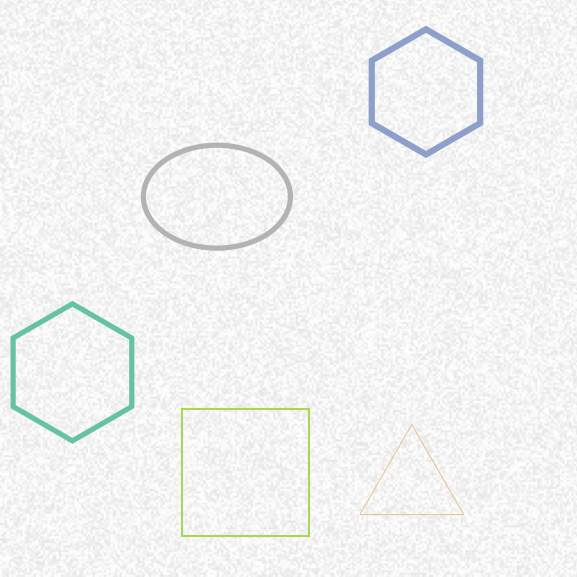[{"shape": "hexagon", "thickness": 2.5, "radius": 0.59, "center": [0.125, 0.354]}, {"shape": "hexagon", "thickness": 3, "radius": 0.54, "center": [0.738, 0.84]}, {"shape": "square", "thickness": 1, "radius": 0.55, "center": [0.425, 0.181]}, {"shape": "triangle", "thickness": 0.5, "radius": 0.52, "center": [0.713, 0.16]}, {"shape": "oval", "thickness": 2.5, "radius": 0.64, "center": [0.376, 0.659]}]